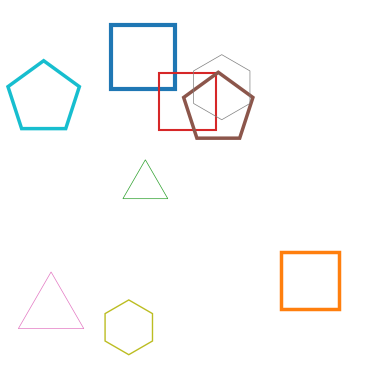[{"shape": "square", "thickness": 3, "radius": 0.42, "center": [0.371, 0.852]}, {"shape": "square", "thickness": 2.5, "radius": 0.38, "center": [0.804, 0.271]}, {"shape": "triangle", "thickness": 0.5, "radius": 0.34, "center": [0.378, 0.518]}, {"shape": "square", "thickness": 1.5, "radius": 0.37, "center": [0.487, 0.736]}, {"shape": "pentagon", "thickness": 2.5, "radius": 0.47, "center": [0.567, 0.718]}, {"shape": "triangle", "thickness": 0.5, "radius": 0.49, "center": [0.133, 0.195]}, {"shape": "hexagon", "thickness": 0.5, "radius": 0.42, "center": [0.576, 0.774]}, {"shape": "hexagon", "thickness": 1, "radius": 0.36, "center": [0.334, 0.15]}, {"shape": "pentagon", "thickness": 2.5, "radius": 0.49, "center": [0.113, 0.745]}]